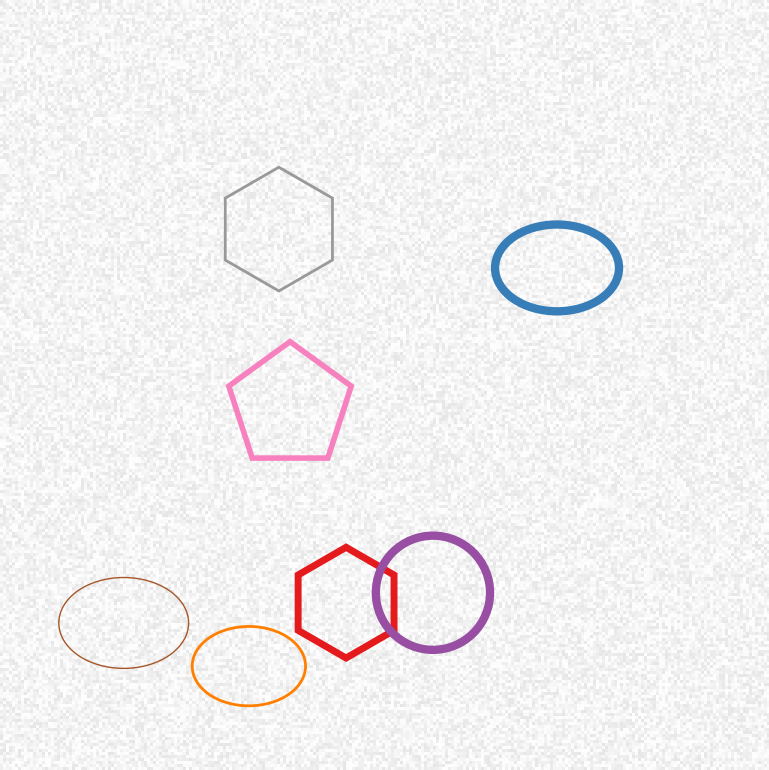[{"shape": "hexagon", "thickness": 2.5, "radius": 0.36, "center": [0.449, 0.217]}, {"shape": "oval", "thickness": 3, "radius": 0.4, "center": [0.723, 0.652]}, {"shape": "circle", "thickness": 3, "radius": 0.37, "center": [0.562, 0.23]}, {"shape": "oval", "thickness": 1, "radius": 0.37, "center": [0.323, 0.135]}, {"shape": "oval", "thickness": 0.5, "radius": 0.42, "center": [0.161, 0.191]}, {"shape": "pentagon", "thickness": 2, "radius": 0.42, "center": [0.377, 0.473]}, {"shape": "hexagon", "thickness": 1, "radius": 0.4, "center": [0.362, 0.702]}]